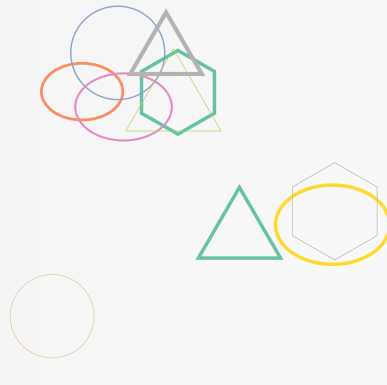[{"shape": "triangle", "thickness": 2.5, "radius": 0.61, "center": [0.618, 0.391]}, {"shape": "hexagon", "thickness": 2.5, "radius": 0.54, "center": [0.459, 0.76]}, {"shape": "oval", "thickness": 2, "radius": 0.53, "center": [0.212, 0.762]}, {"shape": "circle", "thickness": 1, "radius": 0.61, "center": [0.304, 0.863]}, {"shape": "oval", "thickness": 1.5, "radius": 0.62, "center": [0.319, 0.722]}, {"shape": "triangle", "thickness": 0.5, "radius": 0.71, "center": [0.448, 0.731]}, {"shape": "oval", "thickness": 2.5, "radius": 0.74, "center": [0.858, 0.416]}, {"shape": "circle", "thickness": 0.5, "radius": 0.54, "center": [0.135, 0.179]}, {"shape": "triangle", "thickness": 3, "radius": 0.53, "center": [0.429, 0.861]}, {"shape": "hexagon", "thickness": 0.5, "radius": 0.63, "center": [0.864, 0.451]}]